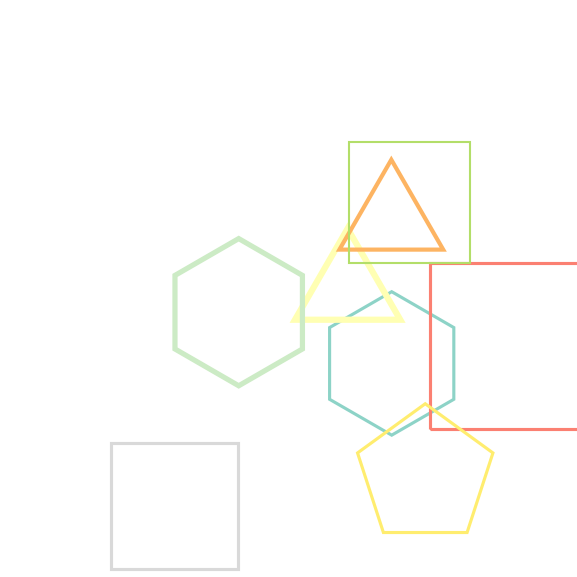[{"shape": "hexagon", "thickness": 1.5, "radius": 0.62, "center": [0.678, 0.37]}, {"shape": "triangle", "thickness": 3, "radius": 0.53, "center": [0.602, 0.498]}, {"shape": "square", "thickness": 1.5, "radius": 0.72, "center": [0.888, 0.4]}, {"shape": "triangle", "thickness": 2, "radius": 0.52, "center": [0.678, 0.619]}, {"shape": "square", "thickness": 1, "radius": 0.52, "center": [0.709, 0.648]}, {"shape": "square", "thickness": 1.5, "radius": 0.55, "center": [0.302, 0.123]}, {"shape": "hexagon", "thickness": 2.5, "radius": 0.64, "center": [0.413, 0.459]}, {"shape": "pentagon", "thickness": 1.5, "radius": 0.62, "center": [0.736, 0.177]}]